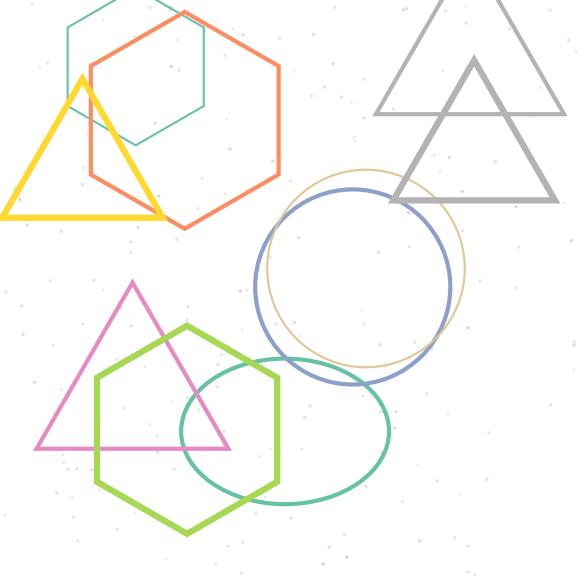[{"shape": "hexagon", "thickness": 1, "radius": 0.68, "center": [0.235, 0.884]}, {"shape": "oval", "thickness": 2, "radius": 0.9, "center": [0.494, 0.252]}, {"shape": "hexagon", "thickness": 2, "radius": 0.94, "center": [0.32, 0.791]}, {"shape": "circle", "thickness": 2, "radius": 0.84, "center": [0.611, 0.502]}, {"shape": "triangle", "thickness": 2, "radius": 0.96, "center": [0.229, 0.318]}, {"shape": "hexagon", "thickness": 3, "radius": 0.9, "center": [0.324, 0.255]}, {"shape": "triangle", "thickness": 3, "radius": 0.8, "center": [0.143, 0.702]}, {"shape": "circle", "thickness": 1, "radius": 0.86, "center": [0.634, 0.534]}, {"shape": "triangle", "thickness": 2, "radius": 0.94, "center": [0.814, 0.895]}, {"shape": "triangle", "thickness": 3, "radius": 0.81, "center": [0.821, 0.733]}]